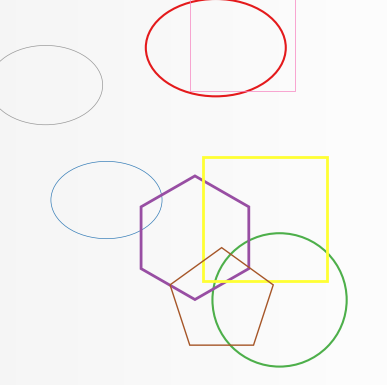[{"shape": "oval", "thickness": 1.5, "radius": 0.9, "center": [0.557, 0.876]}, {"shape": "oval", "thickness": 0.5, "radius": 0.72, "center": [0.275, 0.48]}, {"shape": "circle", "thickness": 1.5, "radius": 0.87, "center": [0.721, 0.221]}, {"shape": "hexagon", "thickness": 2, "radius": 0.8, "center": [0.503, 0.383]}, {"shape": "square", "thickness": 2, "radius": 0.8, "center": [0.684, 0.431]}, {"shape": "pentagon", "thickness": 1, "radius": 0.7, "center": [0.572, 0.217]}, {"shape": "square", "thickness": 0.5, "radius": 0.67, "center": [0.626, 0.897]}, {"shape": "oval", "thickness": 0.5, "radius": 0.74, "center": [0.118, 0.779]}]